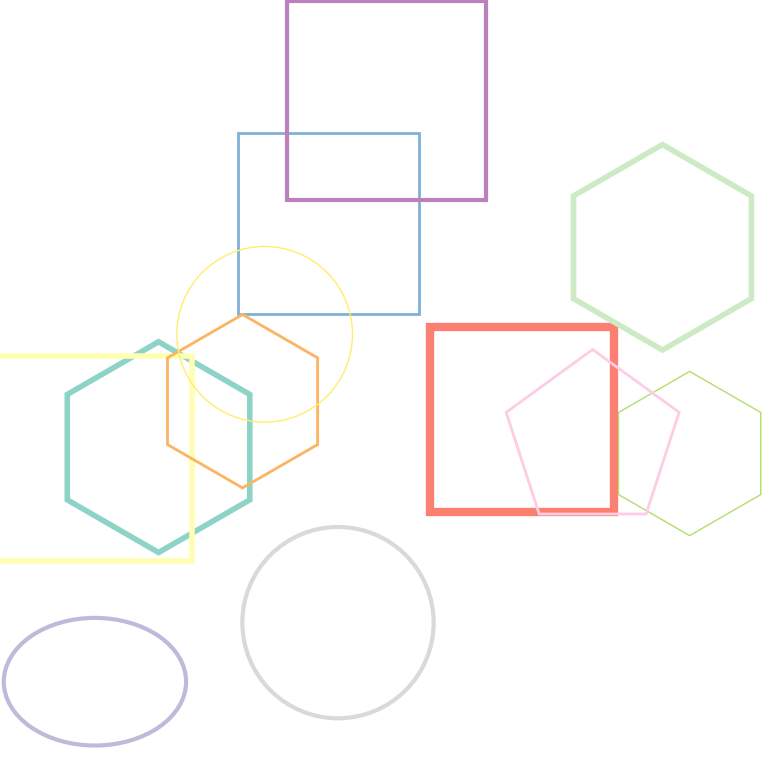[{"shape": "hexagon", "thickness": 2, "radius": 0.68, "center": [0.206, 0.419]}, {"shape": "square", "thickness": 2, "radius": 0.67, "center": [0.116, 0.405]}, {"shape": "oval", "thickness": 1.5, "radius": 0.59, "center": [0.123, 0.115]}, {"shape": "square", "thickness": 3, "radius": 0.6, "center": [0.678, 0.456]}, {"shape": "square", "thickness": 1, "radius": 0.59, "center": [0.427, 0.71]}, {"shape": "hexagon", "thickness": 1, "radius": 0.56, "center": [0.315, 0.479]}, {"shape": "hexagon", "thickness": 0.5, "radius": 0.53, "center": [0.896, 0.411]}, {"shape": "pentagon", "thickness": 1, "radius": 0.59, "center": [0.77, 0.428]}, {"shape": "circle", "thickness": 1.5, "radius": 0.62, "center": [0.439, 0.191]}, {"shape": "square", "thickness": 1.5, "radius": 0.65, "center": [0.502, 0.869]}, {"shape": "hexagon", "thickness": 2, "radius": 0.67, "center": [0.86, 0.679]}, {"shape": "circle", "thickness": 0.5, "radius": 0.57, "center": [0.344, 0.566]}]